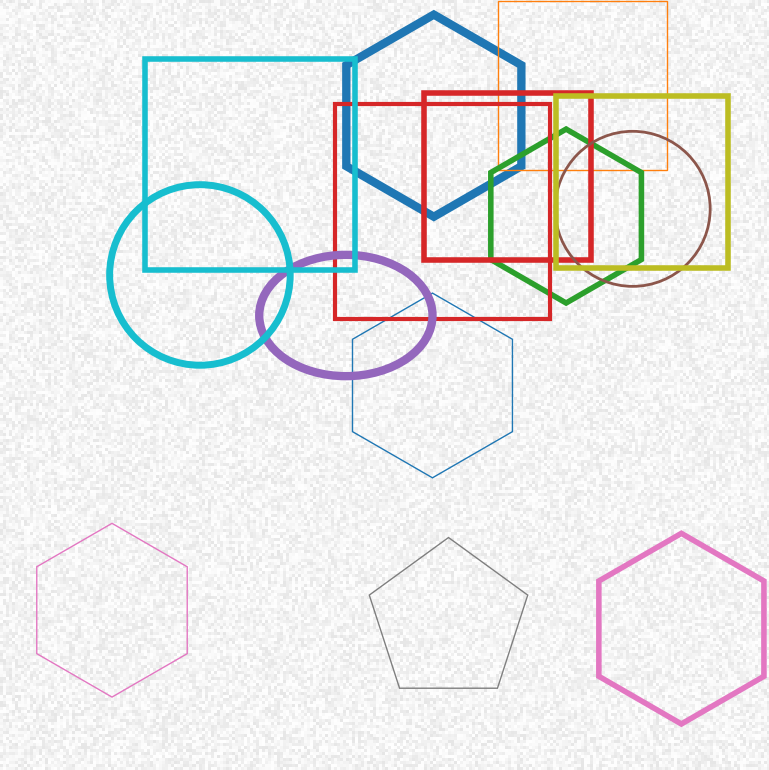[{"shape": "hexagon", "thickness": 3, "radius": 0.66, "center": [0.563, 0.85]}, {"shape": "hexagon", "thickness": 0.5, "radius": 0.6, "center": [0.562, 0.499]}, {"shape": "square", "thickness": 0.5, "radius": 0.55, "center": [0.756, 0.889]}, {"shape": "hexagon", "thickness": 2, "radius": 0.56, "center": [0.735, 0.719]}, {"shape": "square", "thickness": 2, "radius": 0.54, "center": [0.659, 0.771]}, {"shape": "square", "thickness": 1.5, "radius": 0.7, "center": [0.575, 0.726]}, {"shape": "oval", "thickness": 3, "radius": 0.56, "center": [0.449, 0.59]}, {"shape": "circle", "thickness": 1, "radius": 0.5, "center": [0.822, 0.729]}, {"shape": "hexagon", "thickness": 0.5, "radius": 0.56, "center": [0.145, 0.208]}, {"shape": "hexagon", "thickness": 2, "radius": 0.62, "center": [0.885, 0.184]}, {"shape": "pentagon", "thickness": 0.5, "radius": 0.54, "center": [0.582, 0.194]}, {"shape": "square", "thickness": 2, "radius": 0.56, "center": [0.834, 0.764]}, {"shape": "square", "thickness": 2, "radius": 0.68, "center": [0.325, 0.787]}, {"shape": "circle", "thickness": 2.5, "radius": 0.59, "center": [0.26, 0.643]}]